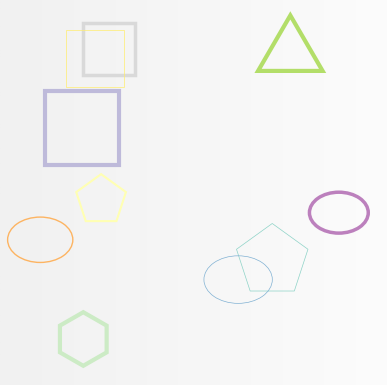[{"shape": "pentagon", "thickness": 0.5, "radius": 0.48, "center": [0.703, 0.323]}, {"shape": "pentagon", "thickness": 1.5, "radius": 0.34, "center": [0.261, 0.48]}, {"shape": "square", "thickness": 3, "radius": 0.48, "center": [0.212, 0.668]}, {"shape": "oval", "thickness": 0.5, "radius": 0.44, "center": [0.615, 0.274]}, {"shape": "oval", "thickness": 1, "radius": 0.42, "center": [0.104, 0.377]}, {"shape": "triangle", "thickness": 3, "radius": 0.48, "center": [0.749, 0.864]}, {"shape": "square", "thickness": 2.5, "radius": 0.34, "center": [0.282, 0.872]}, {"shape": "oval", "thickness": 2.5, "radius": 0.38, "center": [0.874, 0.448]}, {"shape": "hexagon", "thickness": 3, "radius": 0.35, "center": [0.215, 0.119]}, {"shape": "square", "thickness": 0.5, "radius": 0.37, "center": [0.245, 0.848]}]